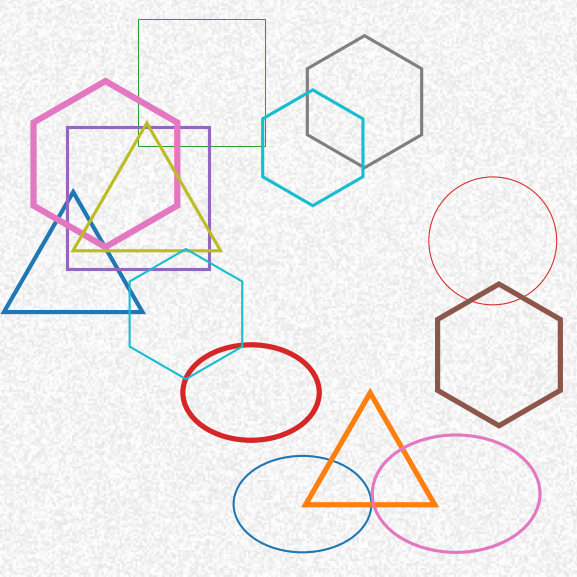[{"shape": "oval", "thickness": 1, "radius": 0.6, "center": [0.524, 0.126]}, {"shape": "triangle", "thickness": 2, "radius": 0.69, "center": [0.127, 0.528]}, {"shape": "triangle", "thickness": 2.5, "radius": 0.65, "center": [0.641, 0.19]}, {"shape": "square", "thickness": 0.5, "radius": 0.55, "center": [0.35, 0.857]}, {"shape": "circle", "thickness": 0.5, "radius": 0.55, "center": [0.853, 0.582]}, {"shape": "oval", "thickness": 2.5, "radius": 0.59, "center": [0.435, 0.319]}, {"shape": "square", "thickness": 1.5, "radius": 0.61, "center": [0.238, 0.656]}, {"shape": "hexagon", "thickness": 2.5, "radius": 0.61, "center": [0.864, 0.385]}, {"shape": "hexagon", "thickness": 3, "radius": 0.72, "center": [0.183, 0.715]}, {"shape": "oval", "thickness": 1.5, "radius": 0.73, "center": [0.79, 0.144]}, {"shape": "hexagon", "thickness": 1.5, "radius": 0.57, "center": [0.631, 0.823]}, {"shape": "triangle", "thickness": 1.5, "radius": 0.74, "center": [0.254, 0.639]}, {"shape": "hexagon", "thickness": 1.5, "radius": 0.5, "center": [0.542, 0.743]}, {"shape": "hexagon", "thickness": 1, "radius": 0.56, "center": [0.322, 0.455]}]